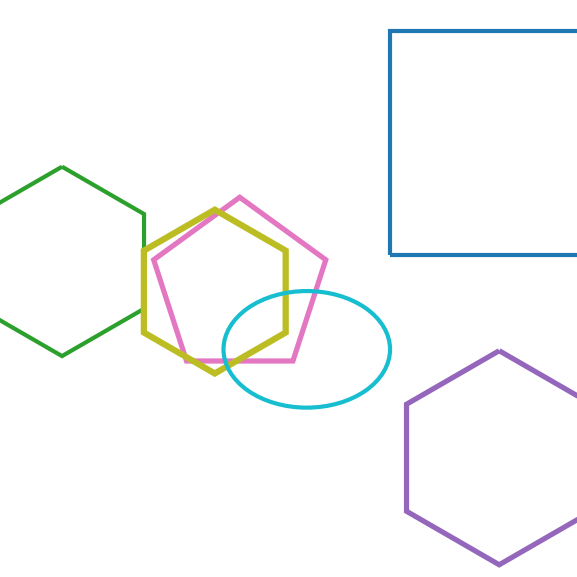[{"shape": "square", "thickness": 2, "radius": 0.97, "center": [0.869, 0.751]}, {"shape": "hexagon", "thickness": 2, "radius": 0.82, "center": [0.107, 0.547]}, {"shape": "hexagon", "thickness": 2.5, "radius": 0.93, "center": [0.864, 0.207]}, {"shape": "pentagon", "thickness": 2.5, "radius": 0.78, "center": [0.415, 0.501]}, {"shape": "hexagon", "thickness": 3, "radius": 0.71, "center": [0.372, 0.494]}, {"shape": "oval", "thickness": 2, "radius": 0.72, "center": [0.531, 0.394]}]